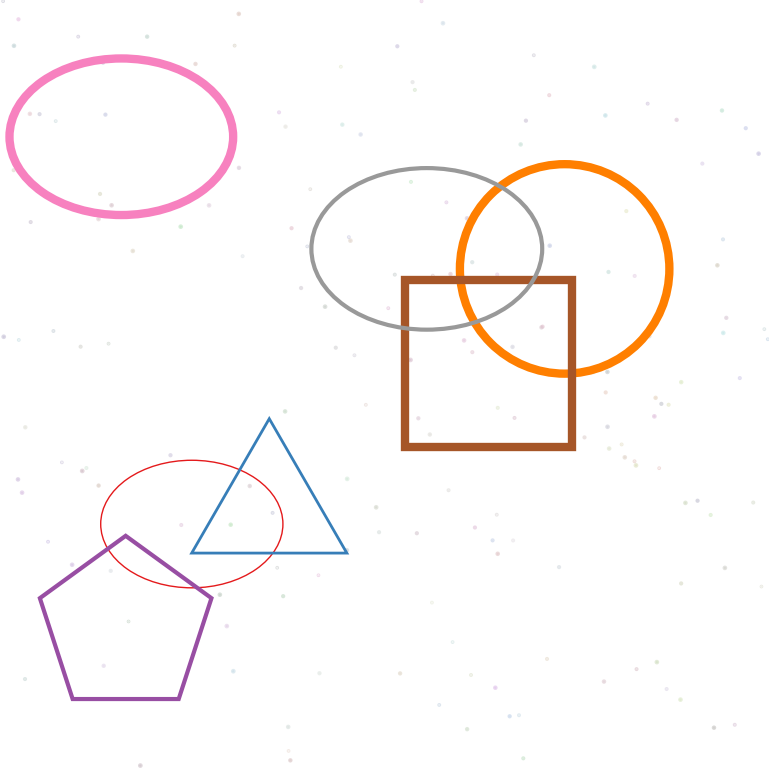[{"shape": "oval", "thickness": 0.5, "radius": 0.59, "center": [0.249, 0.319]}, {"shape": "triangle", "thickness": 1, "radius": 0.58, "center": [0.35, 0.34]}, {"shape": "pentagon", "thickness": 1.5, "radius": 0.59, "center": [0.163, 0.187]}, {"shape": "circle", "thickness": 3, "radius": 0.68, "center": [0.733, 0.651]}, {"shape": "square", "thickness": 3, "radius": 0.54, "center": [0.634, 0.528]}, {"shape": "oval", "thickness": 3, "radius": 0.73, "center": [0.158, 0.822]}, {"shape": "oval", "thickness": 1.5, "radius": 0.75, "center": [0.554, 0.677]}]